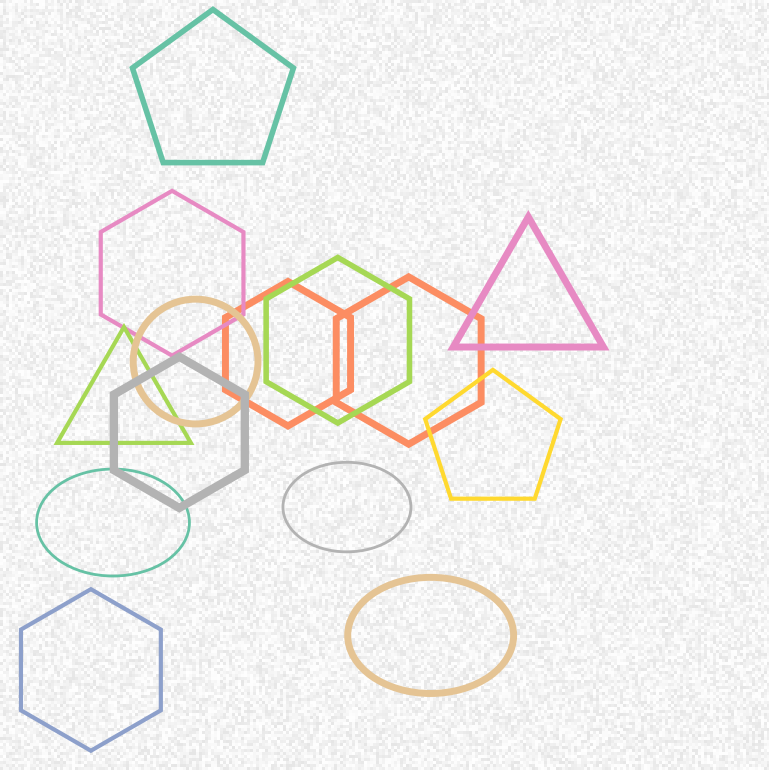[{"shape": "oval", "thickness": 1, "radius": 0.5, "center": [0.147, 0.321]}, {"shape": "pentagon", "thickness": 2, "radius": 0.55, "center": [0.277, 0.878]}, {"shape": "hexagon", "thickness": 2.5, "radius": 0.54, "center": [0.531, 0.532]}, {"shape": "hexagon", "thickness": 2.5, "radius": 0.47, "center": [0.374, 0.541]}, {"shape": "hexagon", "thickness": 1.5, "radius": 0.52, "center": [0.118, 0.13]}, {"shape": "triangle", "thickness": 2.5, "radius": 0.56, "center": [0.686, 0.606]}, {"shape": "hexagon", "thickness": 1.5, "radius": 0.54, "center": [0.224, 0.645]}, {"shape": "triangle", "thickness": 1.5, "radius": 0.5, "center": [0.161, 0.475]}, {"shape": "hexagon", "thickness": 2, "radius": 0.54, "center": [0.439, 0.558]}, {"shape": "pentagon", "thickness": 1.5, "radius": 0.46, "center": [0.64, 0.427]}, {"shape": "circle", "thickness": 2.5, "radius": 0.41, "center": [0.254, 0.53]}, {"shape": "oval", "thickness": 2.5, "radius": 0.54, "center": [0.559, 0.175]}, {"shape": "oval", "thickness": 1, "radius": 0.42, "center": [0.451, 0.341]}, {"shape": "hexagon", "thickness": 3, "radius": 0.49, "center": [0.233, 0.438]}]